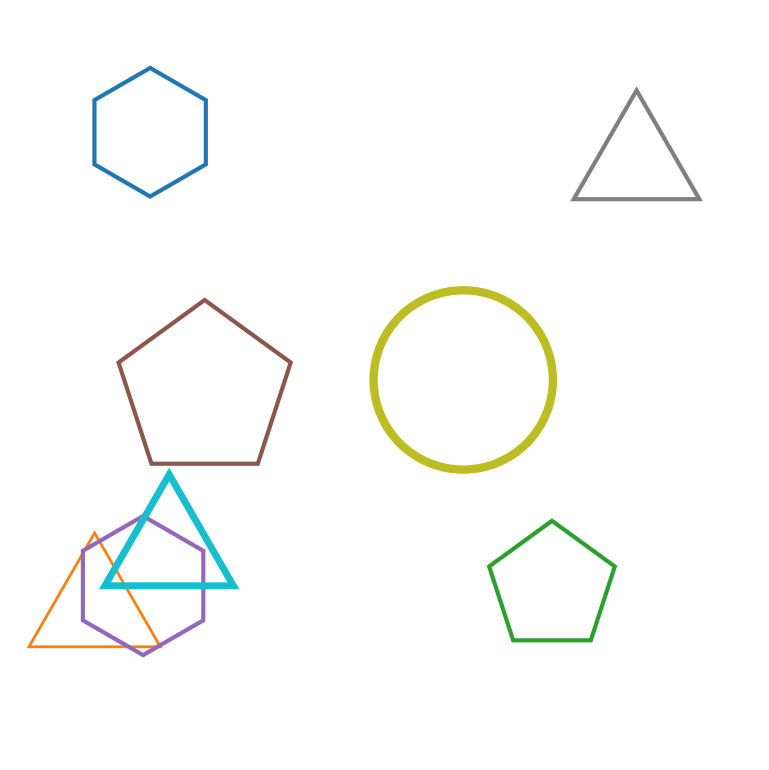[{"shape": "hexagon", "thickness": 1.5, "radius": 0.42, "center": [0.195, 0.828]}, {"shape": "triangle", "thickness": 1, "radius": 0.49, "center": [0.123, 0.209]}, {"shape": "pentagon", "thickness": 1.5, "radius": 0.43, "center": [0.717, 0.238]}, {"shape": "hexagon", "thickness": 1.5, "radius": 0.45, "center": [0.186, 0.24]}, {"shape": "pentagon", "thickness": 1.5, "radius": 0.59, "center": [0.266, 0.493]}, {"shape": "triangle", "thickness": 1.5, "radius": 0.47, "center": [0.827, 0.788]}, {"shape": "circle", "thickness": 3, "radius": 0.58, "center": [0.602, 0.507]}, {"shape": "triangle", "thickness": 2.5, "radius": 0.48, "center": [0.22, 0.287]}]